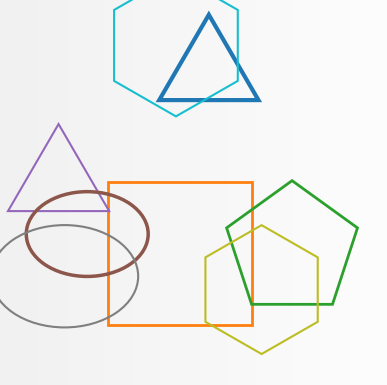[{"shape": "triangle", "thickness": 3, "radius": 0.74, "center": [0.539, 0.814]}, {"shape": "square", "thickness": 2, "radius": 0.93, "center": [0.465, 0.342]}, {"shape": "pentagon", "thickness": 2, "radius": 0.89, "center": [0.754, 0.353]}, {"shape": "triangle", "thickness": 1.5, "radius": 0.75, "center": [0.151, 0.527]}, {"shape": "oval", "thickness": 2.5, "radius": 0.79, "center": [0.225, 0.392]}, {"shape": "oval", "thickness": 1.5, "radius": 0.95, "center": [0.167, 0.282]}, {"shape": "hexagon", "thickness": 1.5, "radius": 0.84, "center": [0.675, 0.248]}, {"shape": "hexagon", "thickness": 1.5, "radius": 0.92, "center": [0.454, 0.882]}]